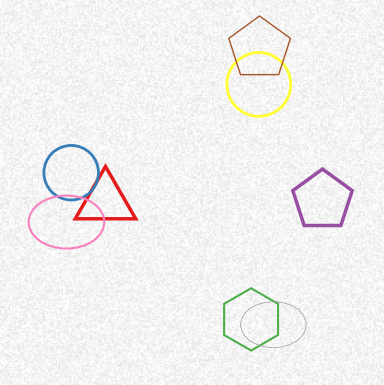[{"shape": "triangle", "thickness": 2.5, "radius": 0.45, "center": [0.274, 0.477]}, {"shape": "circle", "thickness": 2, "radius": 0.35, "center": [0.185, 0.551]}, {"shape": "hexagon", "thickness": 1.5, "radius": 0.4, "center": [0.652, 0.17]}, {"shape": "pentagon", "thickness": 2.5, "radius": 0.41, "center": [0.838, 0.48]}, {"shape": "circle", "thickness": 2, "radius": 0.41, "center": [0.672, 0.781]}, {"shape": "pentagon", "thickness": 1, "radius": 0.42, "center": [0.674, 0.874]}, {"shape": "oval", "thickness": 1.5, "radius": 0.49, "center": [0.173, 0.423]}, {"shape": "oval", "thickness": 0.5, "radius": 0.43, "center": [0.71, 0.157]}]